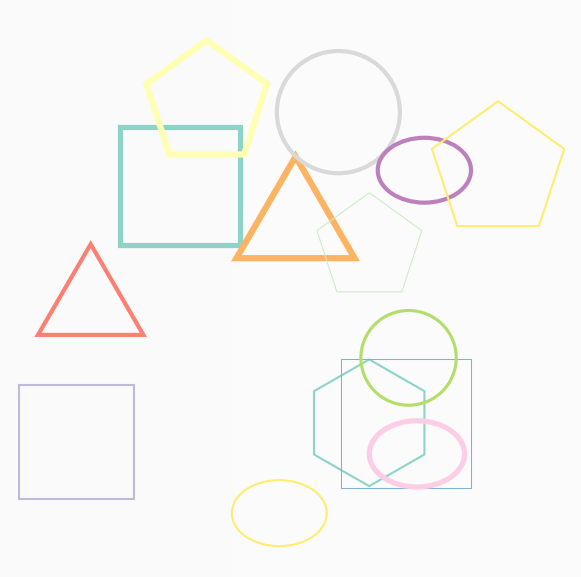[{"shape": "square", "thickness": 2.5, "radius": 0.51, "center": [0.31, 0.678]}, {"shape": "hexagon", "thickness": 1, "radius": 0.55, "center": [0.635, 0.267]}, {"shape": "pentagon", "thickness": 3, "radius": 0.55, "center": [0.356, 0.82]}, {"shape": "square", "thickness": 1, "radius": 0.49, "center": [0.132, 0.234]}, {"shape": "triangle", "thickness": 2, "radius": 0.52, "center": [0.156, 0.472]}, {"shape": "square", "thickness": 0.5, "radius": 0.56, "center": [0.698, 0.265]}, {"shape": "triangle", "thickness": 3, "radius": 0.59, "center": [0.508, 0.611]}, {"shape": "circle", "thickness": 1.5, "radius": 0.41, "center": [0.703, 0.379]}, {"shape": "oval", "thickness": 2.5, "radius": 0.41, "center": [0.717, 0.213]}, {"shape": "circle", "thickness": 2, "radius": 0.53, "center": [0.582, 0.805]}, {"shape": "oval", "thickness": 2, "radius": 0.4, "center": [0.73, 0.704]}, {"shape": "pentagon", "thickness": 0.5, "radius": 0.47, "center": [0.635, 0.571]}, {"shape": "oval", "thickness": 1, "radius": 0.41, "center": [0.48, 0.111]}, {"shape": "pentagon", "thickness": 1, "radius": 0.6, "center": [0.857, 0.704]}]